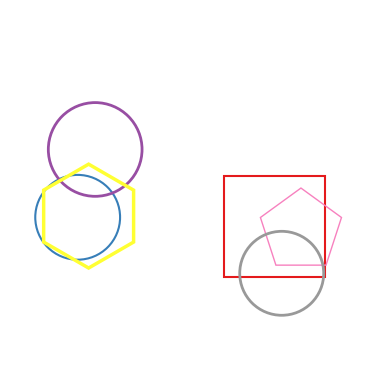[{"shape": "square", "thickness": 1.5, "radius": 0.65, "center": [0.712, 0.413]}, {"shape": "circle", "thickness": 1.5, "radius": 0.55, "center": [0.202, 0.436]}, {"shape": "circle", "thickness": 2, "radius": 0.61, "center": [0.247, 0.612]}, {"shape": "hexagon", "thickness": 2.5, "radius": 0.67, "center": [0.23, 0.439]}, {"shape": "pentagon", "thickness": 1, "radius": 0.55, "center": [0.782, 0.401]}, {"shape": "circle", "thickness": 2, "radius": 0.55, "center": [0.732, 0.29]}]